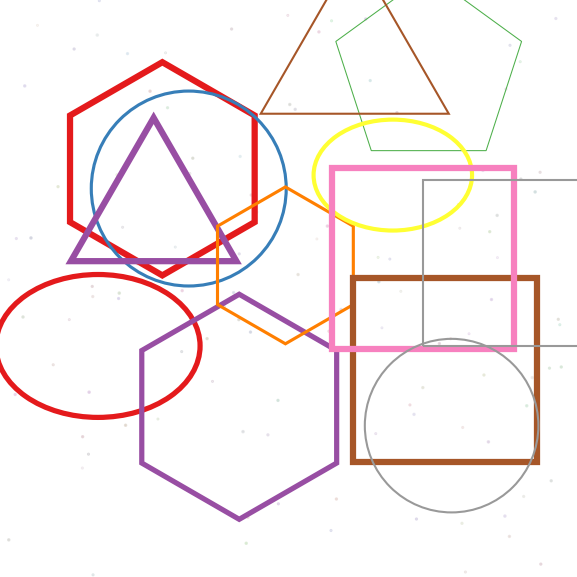[{"shape": "hexagon", "thickness": 3, "radius": 0.92, "center": [0.281, 0.707]}, {"shape": "oval", "thickness": 2.5, "radius": 0.88, "center": [0.17, 0.4]}, {"shape": "circle", "thickness": 1.5, "radius": 0.84, "center": [0.327, 0.673]}, {"shape": "pentagon", "thickness": 0.5, "radius": 0.85, "center": [0.742, 0.875]}, {"shape": "hexagon", "thickness": 2.5, "radius": 0.97, "center": [0.414, 0.295]}, {"shape": "triangle", "thickness": 3, "radius": 0.83, "center": [0.266, 0.63]}, {"shape": "hexagon", "thickness": 1.5, "radius": 0.68, "center": [0.494, 0.54]}, {"shape": "oval", "thickness": 2, "radius": 0.69, "center": [0.68, 0.696]}, {"shape": "square", "thickness": 3, "radius": 0.8, "center": [0.77, 0.358]}, {"shape": "triangle", "thickness": 1, "radius": 0.94, "center": [0.614, 0.896]}, {"shape": "square", "thickness": 3, "radius": 0.79, "center": [0.733, 0.551]}, {"shape": "square", "thickness": 1, "radius": 0.72, "center": [0.877, 0.544]}, {"shape": "circle", "thickness": 1, "radius": 0.75, "center": [0.782, 0.262]}]